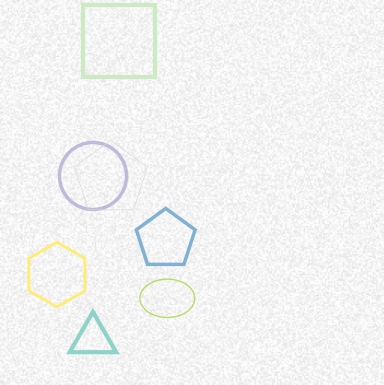[{"shape": "triangle", "thickness": 3, "radius": 0.35, "center": [0.241, 0.12]}, {"shape": "circle", "thickness": 2.5, "radius": 0.44, "center": [0.242, 0.543]}, {"shape": "pentagon", "thickness": 2.5, "radius": 0.4, "center": [0.43, 0.378]}, {"shape": "oval", "thickness": 1, "radius": 0.36, "center": [0.435, 0.225]}, {"shape": "pentagon", "thickness": 0.5, "radius": 0.5, "center": [0.288, 0.536]}, {"shape": "square", "thickness": 3, "radius": 0.47, "center": [0.31, 0.894]}, {"shape": "hexagon", "thickness": 2, "radius": 0.42, "center": [0.148, 0.287]}]